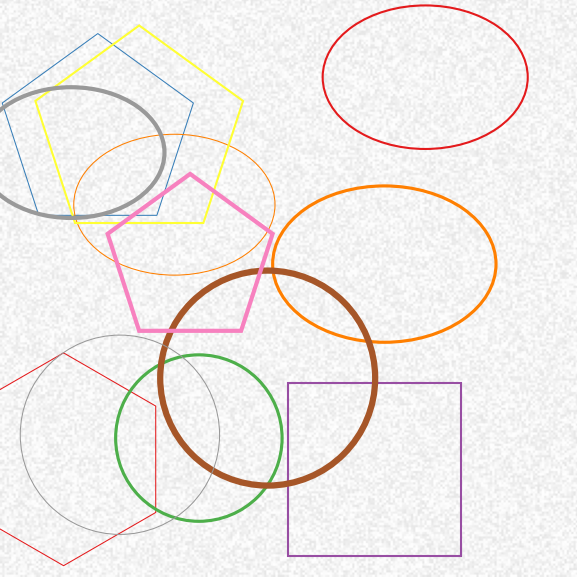[{"shape": "hexagon", "thickness": 0.5, "radius": 0.92, "center": [0.11, 0.204]}, {"shape": "oval", "thickness": 1, "radius": 0.89, "center": [0.736, 0.865]}, {"shape": "pentagon", "thickness": 0.5, "radius": 0.87, "center": [0.169, 0.767]}, {"shape": "circle", "thickness": 1.5, "radius": 0.72, "center": [0.344, 0.241]}, {"shape": "square", "thickness": 1, "radius": 0.75, "center": [0.648, 0.186]}, {"shape": "oval", "thickness": 0.5, "radius": 0.87, "center": [0.302, 0.645]}, {"shape": "oval", "thickness": 1.5, "radius": 0.97, "center": [0.666, 0.542]}, {"shape": "pentagon", "thickness": 1, "radius": 0.95, "center": [0.241, 0.766]}, {"shape": "circle", "thickness": 3, "radius": 0.93, "center": [0.464, 0.344]}, {"shape": "pentagon", "thickness": 2, "radius": 0.75, "center": [0.329, 0.548]}, {"shape": "circle", "thickness": 0.5, "radius": 0.86, "center": [0.208, 0.246]}, {"shape": "oval", "thickness": 2, "radius": 0.81, "center": [0.123, 0.735]}]